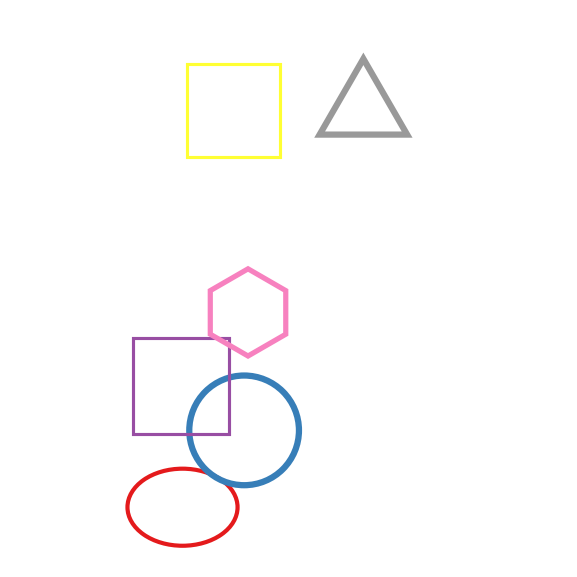[{"shape": "oval", "thickness": 2, "radius": 0.48, "center": [0.316, 0.121]}, {"shape": "circle", "thickness": 3, "radius": 0.47, "center": [0.423, 0.254]}, {"shape": "square", "thickness": 1.5, "radius": 0.42, "center": [0.314, 0.331]}, {"shape": "square", "thickness": 1.5, "radius": 0.4, "center": [0.405, 0.808]}, {"shape": "hexagon", "thickness": 2.5, "radius": 0.38, "center": [0.429, 0.458]}, {"shape": "triangle", "thickness": 3, "radius": 0.44, "center": [0.629, 0.81]}]